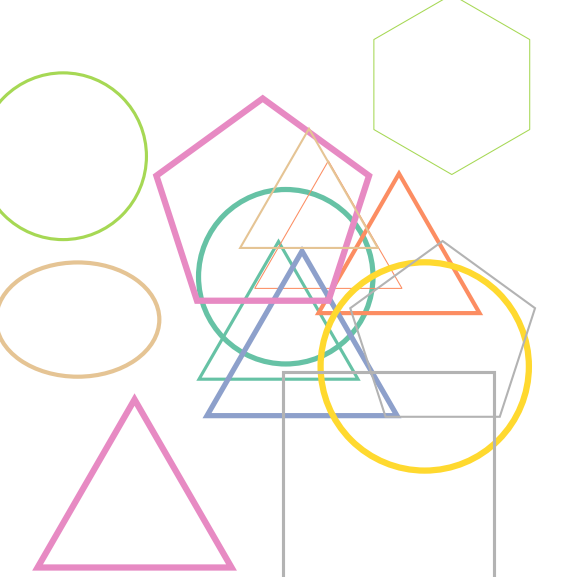[{"shape": "circle", "thickness": 2.5, "radius": 0.76, "center": [0.495, 0.52]}, {"shape": "triangle", "thickness": 1.5, "radius": 0.79, "center": [0.482, 0.422]}, {"shape": "triangle", "thickness": 2, "radius": 0.81, "center": [0.691, 0.537]}, {"shape": "triangle", "thickness": 0.5, "radius": 0.74, "center": [0.569, 0.573]}, {"shape": "triangle", "thickness": 2.5, "radius": 0.95, "center": [0.523, 0.374]}, {"shape": "pentagon", "thickness": 3, "radius": 0.97, "center": [0.455, 0.635]}, {"shape": "triangle", "thickness": 3, "radius": 0.97, "center": [0.233, 0.113]}, {"shape": "circle", "thickness": 1.5, "radius": 0.72, "center": [0.109, 0.729]}, {"shape": "hexagon", "thickness": 0.5, "radius": 0.78, "center": [0.782, 0.853]}, {"shape": "circle", "thickness": 3, "radius": 0.9, "center": [0.735, 0.365]}, {"shape": "oval", "thickness": 2, "radius": 0.71, "center": [0.135, 0.446]}, {"shape": "triangle", "thickness": 1, "radius": 0.69, "center": [0.535, 0.639]}, {"shape": "square", "thickness": 1.5, "radius": 0.91, "center": [0.673, 0.172]}, {"shape": "pentagon", "thickness": 1, "radius": 0.84, "center": [0.766, 0.414]}]